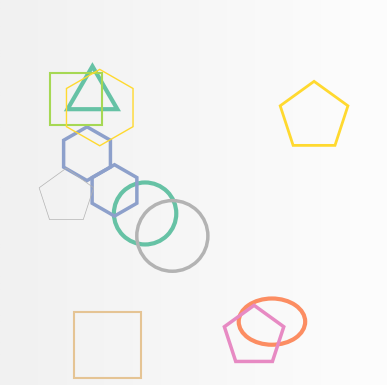[{"shape": "circle", "thickness": 3, "radius": 0.4, "center": [0.374, 0.446]}, {"shape": "triangle", "thickness": 3, "radius": 0.37, "center": [0.239, 0.754]}, {"shape": "oval", "thickness": 3, "radius": 0.43, "center": [0.702, 0.165]}, {"shape": "hexagon", "thickness": 2.5, "radius": 0.33, "center": [0.295, 0.505]}, {"shape": "hexagon", "thickness": 2.5, "radius": 0.35, "center": [0.225, 0.601]}, {"shape": "pentagon", "thickness": 2.5, "radius": 0.4, "center": [0.656, 0.126]}, {"shape": "square", "thickness": 1.5, "radius": 0.33, "center": [0.195, 0.743]}, {"shape": "hexagon", "thickness": 1, "radius": 0.5, "center": [0.257, 0.721]}, {"shape": "pentagon", "thickness": 2, "radius": 0.46, "center": [0.81, 0.697]}, {"shape": "square", "thickness": 1.5, "radius": 0.43, "center": [0.278, 0.104]}, {"shape": "pentagon", "thickness": 0.5, "radius": 0.37, "center": [0.171, 0.489]}, {"shape": "circle", "thickness": 2.5, "radius": 0.46, "center": [0.445, 0.387]}]